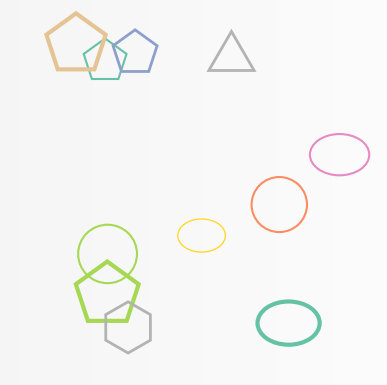[{"shape": "oval", "thickness": 3, "radius": 0.4, "center": [0.745, 0.161]}, {"shape": "pentagon", "thickness": 1.5, "radius": 0.29, "center": [0.271, 0.842]}, {"shape": "circle", "thickness": 1.5, "radius": 0.36, "center": [0.721, 0.469]}, {"shape": "pentagon", "thickness": 2, "radius": 0.3, "center": [0.349, 0.863]}, {"shape": "oval", "thickness": 1.5, "radius": 0.38, "center": [0.876, 0.598]}, {"shape": "pentagon", "thickness": 3, "radius": 0.43, "center": [0.277, 0.236]}, {"shape": "circle", "thickness": 1.5, "radius": 0.38, "center": [0.278, 0.34]}, {"shape": "oval", "thickness": 1, "radius": 0.31, "center": [0.52, 0.388]}, {"shape": "pentagon", "thickness": 3, "radius": 0.4, "center": [0.196, 0.885]}, {"shape": "triangle", "thickness": 2, "radius": 0.34, "center": [0.597, 0.851]}, {"shape": "hexagon", "thickness": 2, "radius": 0.33, "center": [0.331, 0.15]}]